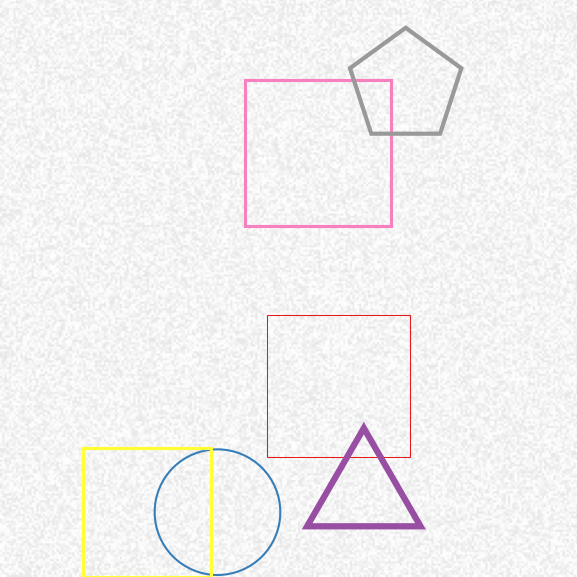[{"shape": "square", "thickness": 0.5, "radius": 0.62, "center": [0.586, 0.331]}, {"shape": "circle", "thickness": 1, "radius": 0.54, "center": [0.377, 0.112]}, {"shape": "triangle", "thickness": 3, "radius": 0.57, "center": [0.63, 0.144]}, {"shape": "square", "thickness": 1.5, "radius": 0.56, "center": [0.254, 0.111]}, {"shape": "square", "thickness": 1.5, "radius": 0.63, "center": [0.551, 0.734]}, {"shape": "pentagon", "thickness": 2, "radius": 0.51, "center": [0.702, 0.85]}]